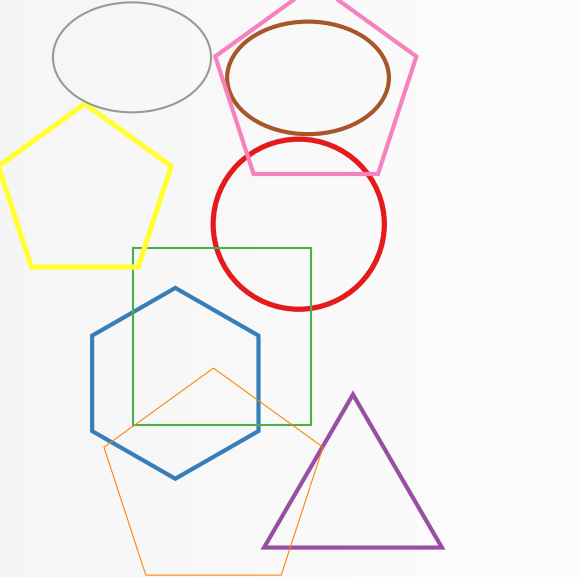[{"shape": "circle", "thickness": 2.5, "radius": 0.74, "center": [0.514, 0.611]}, {"shape": "hexagon", "thickness": 2, "radius": 0.83, "center": [0.302, 0.335]}, {"shape": "square", "thickness": 1, "radius": 0.77, "center": [0.382, 0.416]}, {"shape": "triangle", "thickness": 2, "radius": 0.88, "center": [0.607, 0.139]}, {"shape": "pentagon", "thickness": 0.5, "radius": 0.99, "center": [0.367, 0.164]}, {"shape": "pentagon", "thickness": 2.5, "radius": 0.78, "center": [0.146, 0.663]}, {"shape": "oval", "thickness": 2, "radius": 0.7, "center": [0.53, 0.864]}, {"shape": "pentagon", "thickness": 2, "radius": 0.91, "center": [0.543, 0.845]}, {"shape": "oval", "thickness": 1, "radius": 0.68, "center": [0.227, 0.9]}]